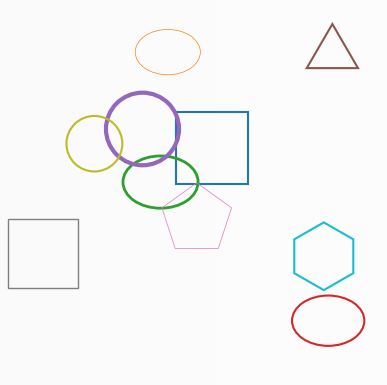[{"shape": "square", "thickness": 1.5, "radius": 0.46, "center": [0.548, 0.615]}, {"shape": "oval", "thickness": 0.5, "radius": 0.42, "center": [0.433, 0.865]}, {"shape": "oval", "thickness": 2, "radius": 0.48, "center": [0.414, 0.527]}, {"shape": "oval", "thickness": 1.5, "radius": 0.47, "center": [0.847, 0.167]}, {"shape": "circle", "thickness": 3, "radius": 0.47, "center": [0.368, 0.665]}, {"shape": "triangle", "thickness": 1.5, "radius": 0.38, "center": [0.858, 0.861]}, {"shape": "pentagon", "thickness": 0.5, "radius": 0.47, "center": [0.508, 0.431]}, {"shape": "square", "thickness": 1, "radius": 0.45, "center": [0.111, 0.34]}, {"shape": "circle", "thickness": 1.5, "radius": 0.36, "center": [0.244, 0.627]}, {"shape": "hexagon", "thickness": 1.5, "radius": 0.44, "center": [0.836, 0.334]}]